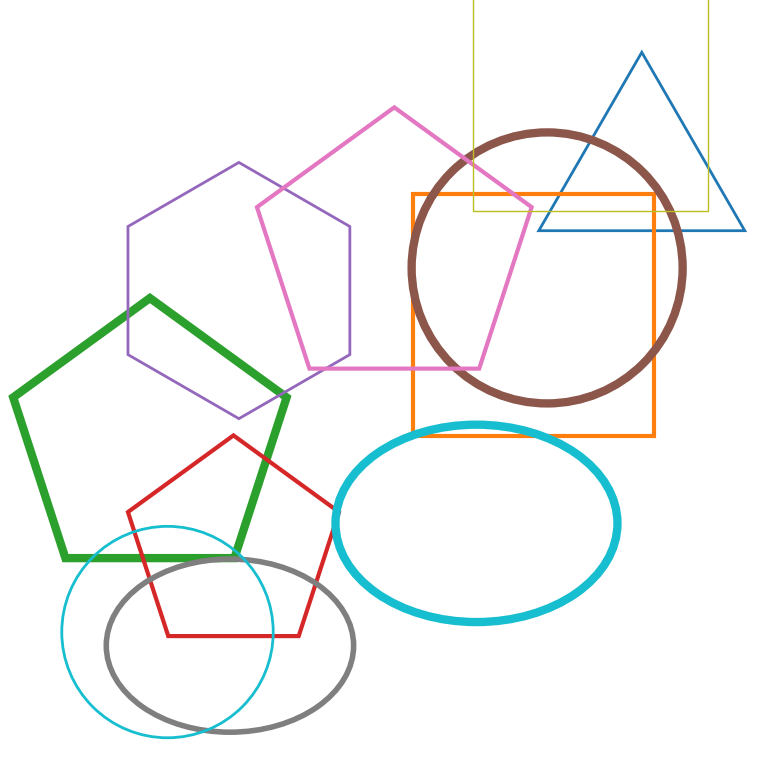[{"shape": "triangle", "thickness": 1, "radius": 0.77, "center": [0.833, 0.778]}, {"shape": "square", "thickness": 1.5, "radius": 0.78, "center": [0.693, 0.591]}, {"shape": "pentagon", "thickness": 3, "radius": 0.93, "center": [0.195, 0.426]}, {"shape": "pentagon", "thickness": 1.5, "radius": 0.72, "center": [0.303, 0.29]}, {"shape": "hexagon", "thickness": 1, "radius": 0.83, "center": [0.31, 0.623]}, {"shape": "circle", "thickness": 3, "radius": 0.88, "center": [0.711, 0.652]}, {"shape": "pentagon", "thickness": 1.5, "radius": 0.94, "center": [0.512, 0.673]}, {"shape": "oval", "thickness": 2, "radius": 0.8, "center": [0.299, 0.162]}, {"shape": "square", "thickness": 0.5, "radius": 0.76, "center": [0.767, 0.879]}, {"shape": "circle", "thickness": 1, "radius": 0.69, "center": [0.218, 0.179]}, {"shape": "oval", "thickness": 3, "radius": 0.92, "center": [0.619, 0.32]}]